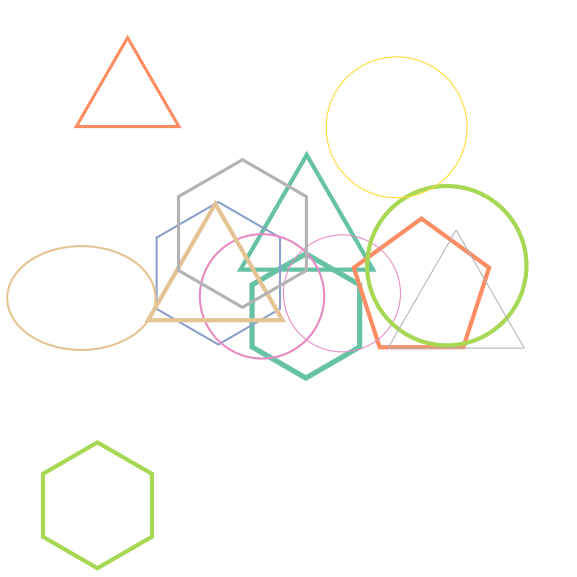[{"shape": "triangle", "thickness": 2, "radius": 0.66, "center": [0.531, 0.598]}, {"shape": "hexagon", "thickness": 2.5, "radius": 0.54, "center": [0.53, 0.452]}, {"shape": "pentagon", "thickness": 2, "radius": 0.62, "center": [0.73, 0.497]}, {"shape": "triangle", "thickness": 1.5, "radius": 0.51, "center": [0.221, 0.831]}, {"shape": "hexagon", "thickness": 1, "radius": 0.62, "center": [0.378, 0.526]}, {"shape": "circle", "thickness": 1, "radius": 0.54, "center": [0.454, 0.486]}, {"shape": "circle", "thickness": 0.5, "radius": 0.51, "center": [0.592, 0.491]}, {"shape": "circle", "thickness": 2, "radius": 0.69, "center": [0.774, 0.539]}, {"shape": "hexagon", "thickness": 2, "radius": 0.54, "center": [0.169, 0.124]}, {"shape": "circle", "thickness": 0.5, "radius": 0.61, "center": [0.687, 0.779]}, {"shape": "oval", "thickness": 1, "radius": 0.64, "center": [0.141, 0.483]}, {"shape": "triangle", "thickness": 2, "radius": 0.67, "center": [0.373, 0.512]}, {"shape": "triangle", "thickness": 0.5, "radius": 0.68, "center": [0.79, 0.464]}, {"shape": "hexagon", "thickness": 1.5, "radius": 0.64, "center": [0.42, 0.595]}]